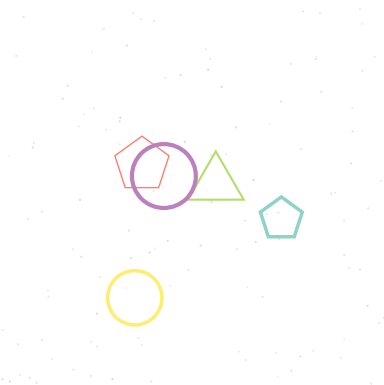[{"shape": "pentagon", "thickness": 2.5, "radius": 0.29, "center": [0.731, 0.431]}, {"shape": "pentagon", "thickness": 1, "radius": 0.37, "center": [0.369, 0.573]}, {"shape": "triangle", "thickness": 1.5, "radius": 0.42, "center": [0.56, 0.523]}, {"shape": "circle", "thickness": 3, "radius": 0.41, "center": [0.426, 0.543]}, {"shape": "circle", "thickness": 2.5, "radius": 0.35, "center": [0.35, 0.227]}]